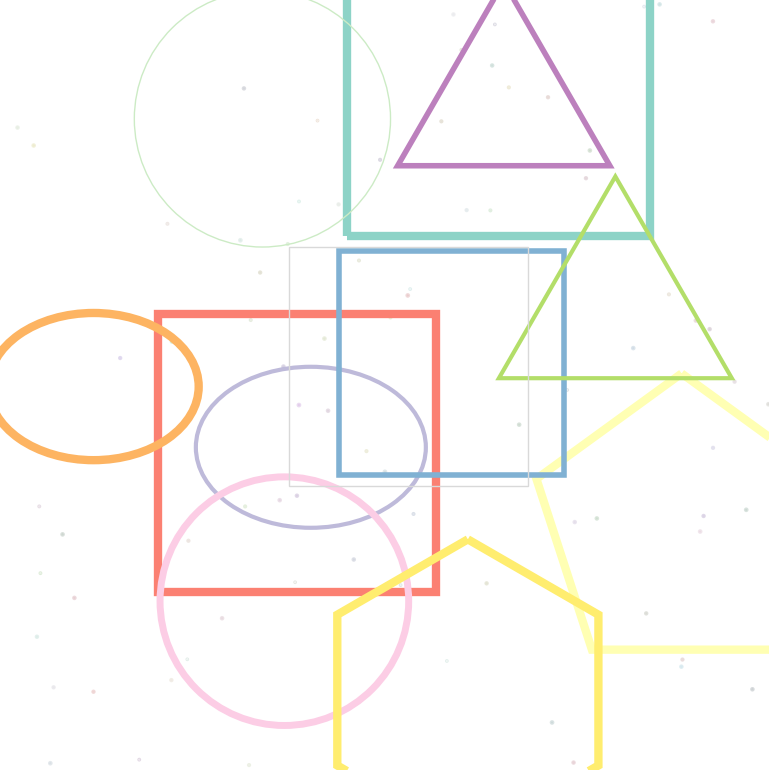[{"shape": "square", "thickness": 3, "radius": 0.98, "center": [0.648, 0.89]}, {"shape": "pentagon", "thickness": 3, "radius": 0.99, "center": [0.885, 0.317]}, {"shape": "oval", "thickness": 1.5, "radius": 0.75, "center": [0.404, 0.419]}, {"shape": "square", "thickness": 3, "radius": 0.9, "center": [0.386, 0.411]}, {"shape": "square", "thickness": 2, "radius": 0.73, "center": [0.586, 0.529]}, {"shape": "oval", "thickness": 3, "radius": 0.68, "center": [0.121, 0.498]}, {"shape": "triangle", "thickness": 1.5, "radius": 0.87, "center": [0.799, 0.596]}, {"shape": "circle", "thickness": 2.5, "radius": 0.81, "center": [0.369, 0.219]}, {"shape": "square", "thickness": 0.5, "radius": 0.78, "center": [0.53, 0.524]}, {"shape": "triangle", "thickness": 2, "radius": 0.8, "center": [0.654, 0.864]}, {"shape": "circle", "thickness": 0.5, "radius": 0.83, "center": [0.341, 0.846]}, {"shape": "hexagon", "thickness": 3, "radius": 0.98, "center": [0.608, 0.104]}]